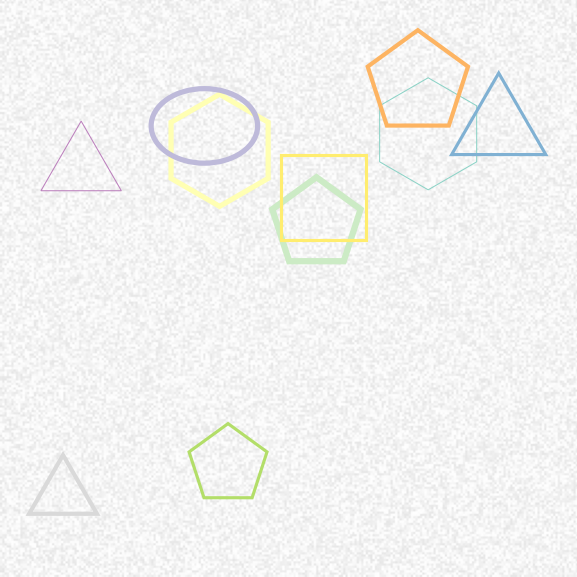[{"shape": "hexagon", "thickness": 0.5, "radius": 0.49, "center": [0.741, 0.767]}, {"shape": "hexagon", "thickness": 2.5, "radius": 0.49, "center": [0.38, 0.739]}, {"shape": "oval", "thickness": 2.5, "radius": 0.46, "center": [0.354, 0.781]}, {"shape": "triangle", "thickness": 1.5, "radius": 0.47, "center": [0.864, 0.779]}, {"shape": "pentagon", "thickness": 2, "radius": 0.46, "center": [0.724, 0.856]}, {"shape": "pentagon", "thickness": 1.5, "radius": 0.35, "center": [0.395, 0.195]}, {"shape": "triangle", "thickness": 2, "radius": 0.34, "center": [0.109, 0.143]}, {"shape": "triangle", "thickness": 0.5, "radius": 0.4, "center": [0.141, 0.709]}, {"shape": "pentagon", "thickness": 3, "radius": 0.4, "center": [0.548, 0.612]}, {"shape": "square", "thickness": 1.5, "radius": 0.37, "center": [0.561, 0.658]}]